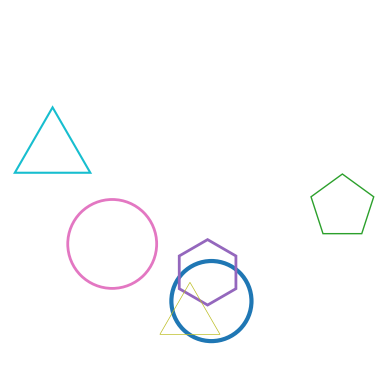[{"shape": "circle", "thickness": 3, "radius": 0.52, "center": [0.549, 0.218]}, {"shape": "pentagon", "thickness": 1, "radius": 0.43, "center": [0.889, 0.462]}, {"shape": "hexagon", "thickness": 2, "radius": 0.42, "center": [0.539, 0.293]}, {"shape": "circle", "thickness": 2, "radius": 0.58, "center": [0.291, 0.366]}, {"shape": "triangle", "thickness": 0.5, "radius": 0.45, "center": [0.493, 0.177]}, {"shape": "triangle", "thickness": 1.5, "radius": 0.57, "center": [0.137, 0.608]}]